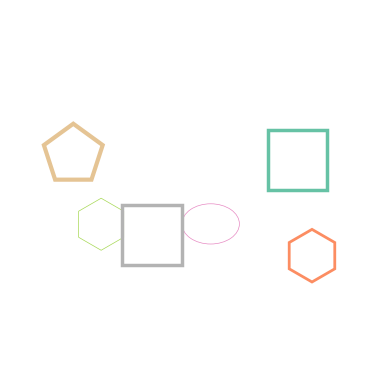[{"shape": "square", "thickness": 2.5, "radius": 0.38, "center": [0.772, 0.585]}, {"shape": "hexagon", "thickness": 2, "radius": 0.34, "center": [0.81, 0.336]}, {"shape": "oval", "thickness": 0.5, "radius": 0.37, "center": [0.547, 0.418]}, {"shape": "hexagon", "thickness": 0.5, "radius": 0.34, "center": [0.263, 0.418]}, {"shape": "pentagon", "thickness": 3, "radius": 0.4, "center": [0.19, 0.598]}, {"shape": "square", "thickness": 2.5, "radius": 0.39, "center": [0.395, 0.39]}]